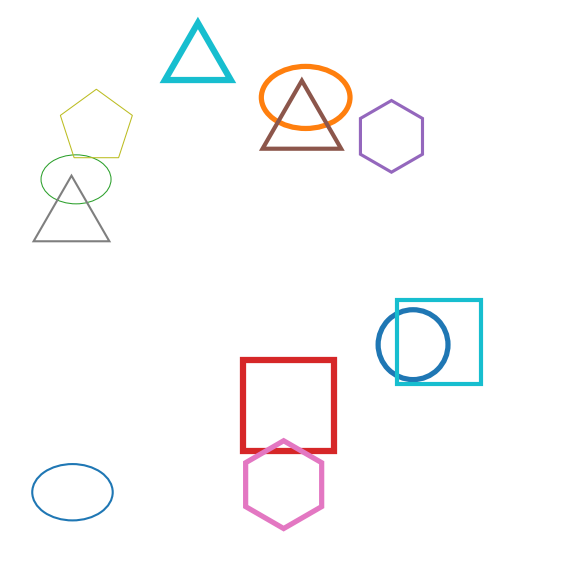[{"shape": "circle", "thickness": 2.5, "radius": 0.3, "center": [0.715, 0.402]}, {"shape": "oval", "thickness": 1, "radius": 0.35, "center": [0.126, 0.147]}, {"shape": "oval", "thickness": 2.5, "radius": 0.38, "center": [0.529, 0.83]}, {"shape": "oval", "thickness": 0.5, "radius": 0.3, "center": [0.132, 0.689]}, {"shape": "square", "thickness": 3, "radius": 0.39, "center": [0.5, 0.296]}, {"shape": "hexagon", "thickness": 1.5, "radius": 0.31, "center": [0.678, 0.763]}, {"shape": "triangle", "thickness": 2, "radius": 0.39, "center": [0.523, 0.781]}, {"shape": "hexagon", "thickness": 2.5, "radius": 0.38, "center": [0.491, 0.16]}, {"shape": "triangle", "thickness": 1, "radius": 0.38, "center": [0.124, 0.619]}, {"shape": "pentagon", "thickness": 0.5, "radius": 0.33, "center": [0.167, 0.779]}, {"shape": "triangle", "thickness": 3, "radius": 0.33, "center": [0.343, 0.893]}, {"shape": "square", "thickness": 2, "radius": 0.36, "center": [0.76, 0.407]}]